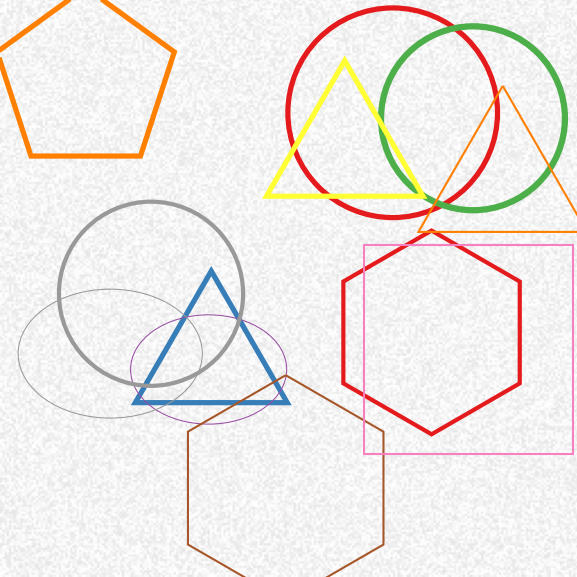[{"shape": "hexagon", "thickness": 2, "radius": 0.88, "center": [0.747, 0.423]}, {"shape": "circle", "thickness": 2.5, "radius": 0.91, "center": [0.68, 0.804]}, {"shape": "triangle", "thickness": 2.5, "radius": 0.76, "center": [0.366, 0.378]}, {"shape": "circle", "thickness": 3, "radius": 0.8, "center": [0.819, 0.794]}, {"shape": "oval", "thickness": 0.5, "radius": 0.68, "center": [0.361, 0.359]}, {"shape": "triangle", "thickness": 1, "radius": 0.84, "center": [0.871, 0.682]}, {"shape": "pentagon", "thickness": 2.5, "radius": 0.81, "center": [0.148, 0.859]}, {"shape": "triangle", "thickness": 2.5, "radius": 0.78, "center": [0.597, 0.738]}, {"shape": "hexagon", "thickness": 1, "radius": 0.98, "center": [0.495, 0.154]}, {"shape": "square", "thickness": 1, "radius": 0.9, "center": [0.811, 0.394]}, {"shape": "oval", "thickness": 0.5, "radius": 0.8, "center": [0.191, 0.387]}, {"shape": "circle", "thickness": 2, "radius": 0.8, "center": [0.262, 0.49]}]